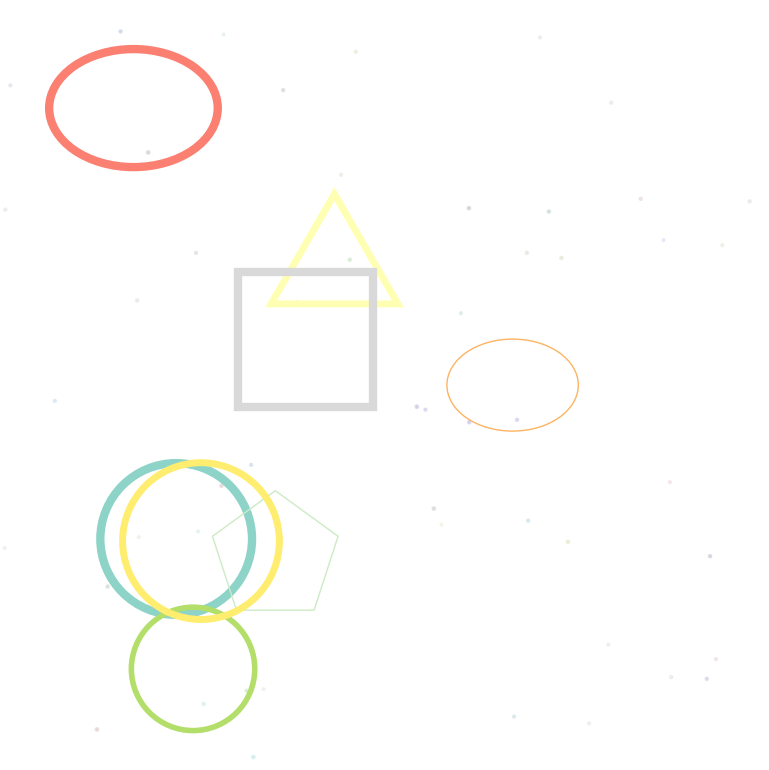[{"shape": "circle", "thickness": 3, "radius": 0.49, "center": [0.229, 0.3]}, {"shape": "triangle", "thickness": 2.5, "radius": 0.48, "center": [0.434, 0.653]}, {"shape": "oval", "thickness": 3, "radius": 0.55, "center": [0.173, 0.86]}, {"shape": "oval", "thickness": 0.5, "radius": 0.43, "center": [0.666, 0.5]}, {"shape": "circle", "thickness": 2, "radius": 0.4, "center": [0.251, 0.131]}, {"shape": "square", "thickness": 3, "radius": 0.44, "center": [0.397, 0.558]}, {"shape": "pentagon", "thickness": 0.5, "radius": 0.43, "center": [0.358, 0.277]}, {"shape": "circle", "thickness": 2.5, "radius": 0.51, "center": [0.261, 0.297]}]